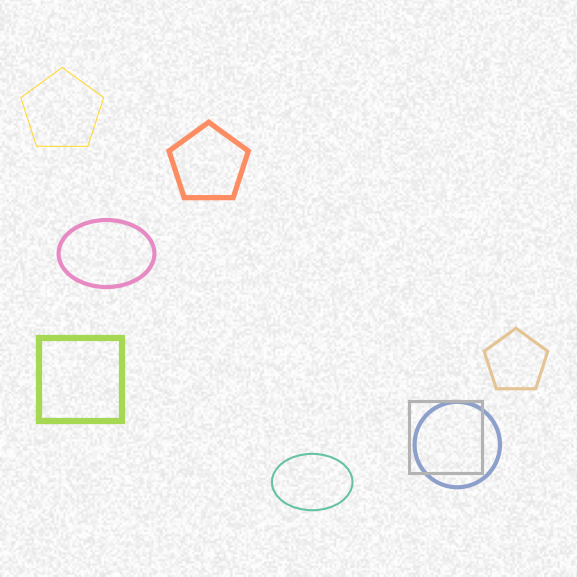[{"shape": "oval", "thickness": 1, "radius": 0.35, "center": [0.541, 0.164]}, {"shape": "pentagon", "thickness": 2.5, "radius": 0.36, "center": [0.361, 0.715]}, {"shape": "circle", "thickness": 2, "radius": 0.37, "center": [0.792, 0.229]}, {"shape": "oval", "thickness": 2, "radius": 0.41, "center": [0.184, 0.56]}, {"shape": "square", "thickness": 3, "radius": 0.36, "center": [0.139, 0.342]}, {"shape": "pentagon", "thickness": 0.5, "radius": 0.38, "center": [0.108, 0.807]}, {"shape": "pentagon", "thickness": 1.5, "radius": 0.29, "center": [0.893, 0.373]}, {"shape": "square", "thickness": 1.5, "radius": 0.31, "center": [0.771, 0.243]}]